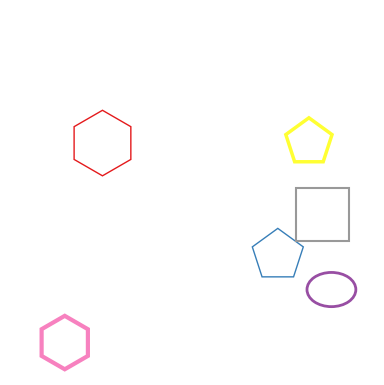[{"shape": "hexagon", "thickness": 1, "radius": 0.43, "center": [0.266, 0.628]}, {"shape": "pentagon", "thickness": 1, "radius": 0.35, "center": [0.722, 0.337]}, {"shape": "oval", "thickness": 2, "radius": 0.32, "center": [0.861, 0.248]}, {"shape": "pentagon", "thickness": 2.5, "radius": 0.32, "center": [0.802, 0.631]}, {"shape": "hexagon", "thickness": 3, "radius": 0.35, "center": [0.168, 0.11]}, {"shape": "square", "thickness": 1.5, "radius": 0.35, "center": [0.838, 0.443]}]